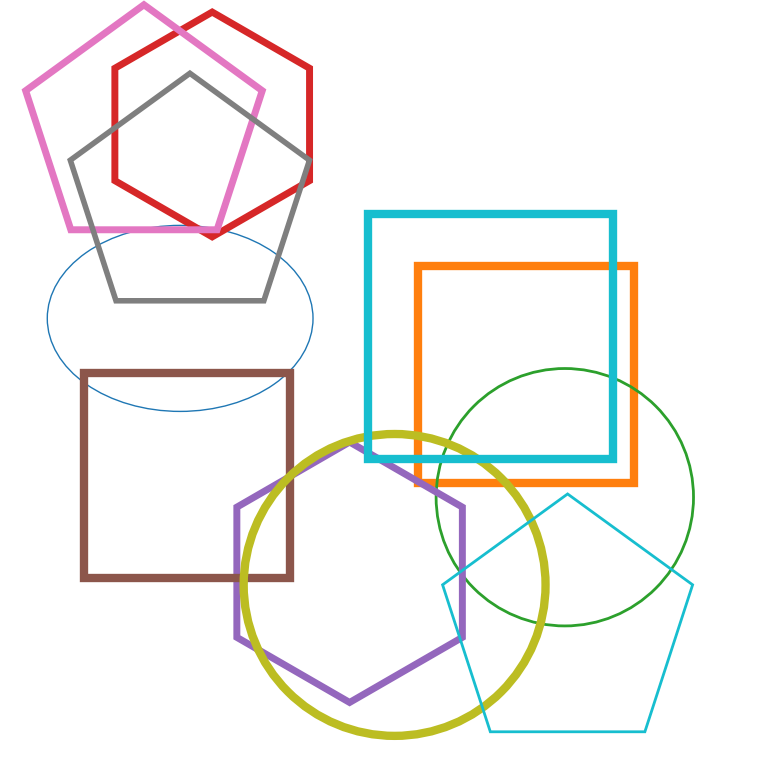[{"shape": "oval", "thickness": 0.5, "radius": 0.86, "center": [0.234, 0.586]}, {"shape": "square", "thickness": 3, "radius": 0.7, "center": [0.683, 0.514]}, {"shape": "circle", "thickness": 1, "radius": 0.84, "center": [0.734, 0.354]}, {"shape": "hexagon", "thickness": 2.5, "radius": 0.73, "center": [0.276, 0.838]}, {"shape": "hexagon", "thickness": 2.5, "radius": 0.85, "center": [0.454, 0.257]}, {"shape": "square", "thickness": 3, "radius": 0.67, "center": [0.243, 0.383]}, {"shape": "pentagon", "thickness": 2.5, "radius": 0.81, "center": [0.187, 0.832]}, {"shape": "pentagon", "thickness": 2, "radius": 0.82, "center": [0.247, 0.741]}, {"shape": "circle", "thickness": 3, "radius": 0.98, "center": [0.512, 0.24]}, {"shape": "pentagon", "thickness": 1, "radius": 0.85, "center": [0.737, 0.188]}, {"shape": "square", "thickness": 3, "radius": 0.8, "center": [0.637, 0.563]}]